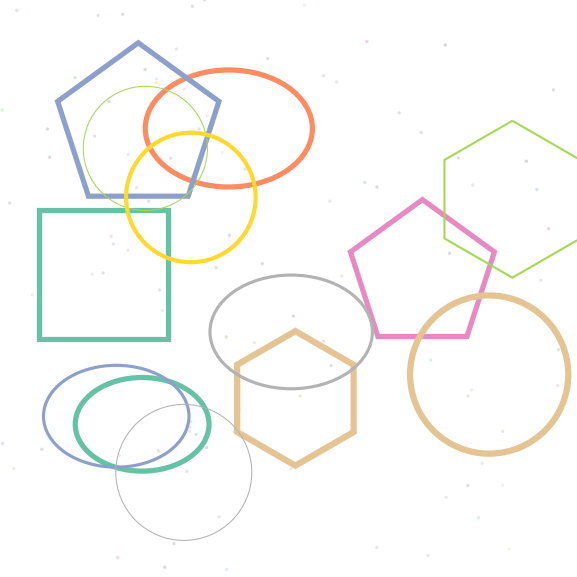[{"shape": "square", "thickness": 2.5, "radius": 0.56, "center": [0.179, 0.524]}, {"shape": "oval", "thickness": 2.5, "radius": 0.58, "center": [0.246, 0.264]}, {"shape": "oval", "thickness": 2.5, "radius": 0.72, "center": [0.396, 0.777]}, {"shape": "pentagon", "thickness": 2.5, "radius": 0.73, "center": [0.239, 0.778]}, {"shape": "oval", "thickness": 1.5, "radius": 0.63, "center": [0.201, 0.278]}, {"shape": "pentagon", "thickness": 2.5, "radius": 0.66, "center": [0.731, 0.522]}, {"shape": "circle", "thickness": 0.5, "radius": 0.54, "center": [0.252, 0.742]}, {"shape": "hexagon", "thickness": 1, "radius": 0.68, "center": [0.887, 0.654]}, {"shape": "circle", "thickness": 2, "radius": 0.56, "center": [0.331, 0.657]}, {"shape": "hexagon", "thickness": 3, "radius": 0.58, "center": [0.511, 0.309]}, {"shape": "circle", "thickness": 3, "radius": 0.68, "center": [0.847, 0.351]}, {"shape": "oval", "thickness": 1.5, "radius": 0.7, "center": [0.504, 0.424]}, {"shape": "circle", "thickness": 0.5, "radius": 0.59, "center": [0.318, 0.181]}]